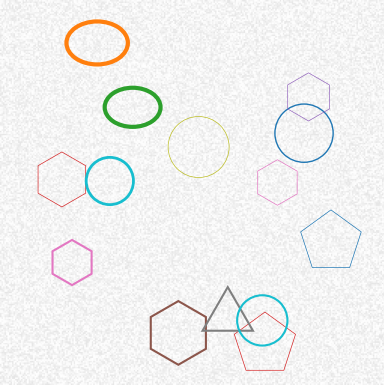[{"shape": "pentagon", "thickness": 0.5, "radius": 0.41, "center": [0.86, 0.372]}, {"shape": "circle", "thickness": 1, "radius": 0.38, "center": [0.79, 0.654]}, {"shape": "oval", "thickness": 3, "radius": 0.4, "center": [0.252, 0.888]}, {"shape": "oval", "thickness": 3, "radius": 0.36, "center": [0.344, 0.721]}, {"shape": "hexagon", "thickness": 0.5, "radius": 0.36, "center": [0.161, 0.534]}, {"shape": "pentagon", "thickness": 0.5, "radius": 0.42, "center": [0.688, 0.106]}, {"shape": "hexagon", "thickness": 0.5, "radius": 0.31, "center": [0.801, 0.748]}, {"shape": "hexagon", "thickness": 1.5, "radius": 0.41, "center": [0.463, 0.135]}, {"shape": "hexagon", "thickness": 1.5, "radius": 0.29, "center": [0.187, 0.318]}, {"shape": "hexagon", "thickness": 0.5, "radius": 0.3, "center": [0.721, 0.526]}, {"shape": "triangle", "thickness": 1.5, "radius": 0.38, "center": [0.592, 0.179]}, {"shape": "circle", "thickness": 0.5, "radius": 0.4, "center": [0.516, 0.618]}, {"shape": "circle", "thickness": 2, "radius": 0.31, "center": [0.285, 0.53]}, {"shape": "circle", "thickness": 1.5, "radius": 0.33, "center": [0.681, 0.168]}]